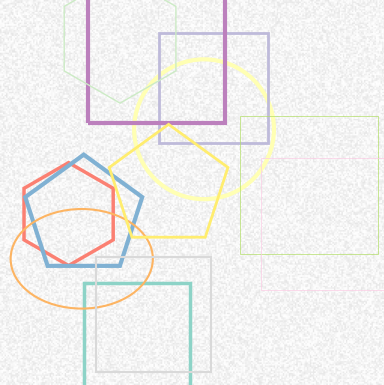[{"shape": "square", "thickness": 2.5, "radius": 0.69, "center": [0.356, 0.127]}, {"shape": "circle", "thickness": 3, "radius": 0.91, "center": [0.53, 0.664]}, {"shape": "square", "thickness": 2, "radius": 0.71, "center": [0.555, 0.771]}, {"shape": "hexagon", "thickness": 2.5, "radius": 0.67, "center": [0.178, 0.444]}, {"shape": "pentagon", "thickness": 3, "radius": 0.8, "center": [0.218, 0.439]}, {"shape": "oval", "thickness": 1.5, "radius": 0.92, "center": [0.212, 0.328]}, {"shape": "square", "thickness": 0.5, "radius": 0.9, "center": [0.803, 0.521]}, {"shape": "square", "thickness": 0.5, "radius": 0.86, "center": [0.849, 0.419]}, {"shape": "square", "thickness": 1.5, "radius": 0.75, "center": [0.398, 0.183]}, {"shape": "square", "thickness": 3, "radius": 0.88, "center": [0.407, 0.859]}, {"shape": "hexagon", "thickness": 1, "radius": 0.84, "center": [0.312, 0.9]}, {"shape": "pentagon", "thickness": 2, "radius": 0.81, "center": [0.438, 0.515]}]